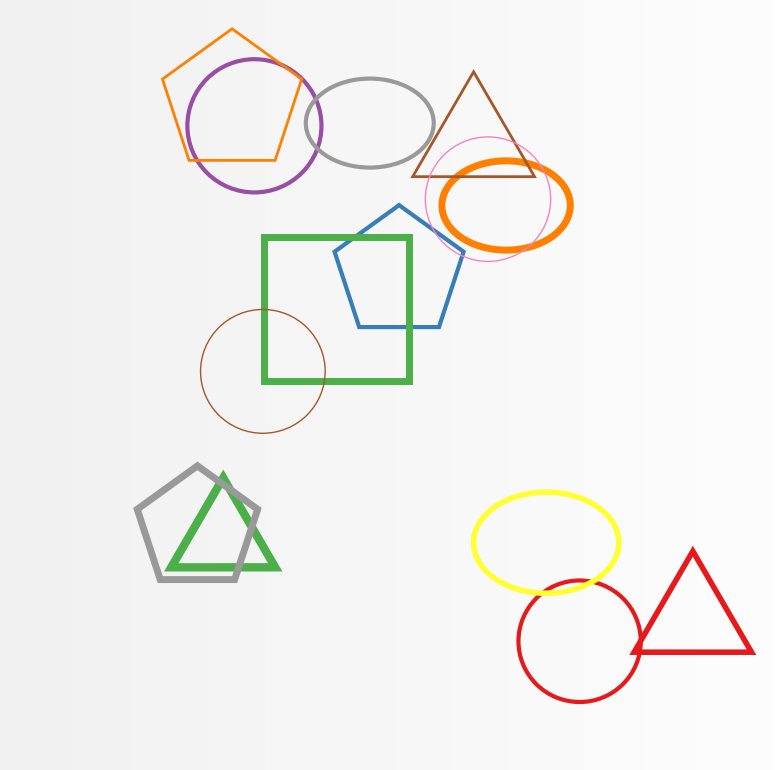[{"shape": "circle", "thickness": 1.5, "radius": 0.39, "center": [0.748, 0.167]}, {"shape": "triangle", "thickness": 2, "radius": 0.44, "center": [0.894, 0.197]}, {"shape": "pentagon", "thickness": 1.5, "radius": 0.44, "center": [0.515, 0.646]}, {"shape": "triangle", "thickness": 3, "radius": 0.39, "center": [0.288, 0.302]}, {"shape": "square", "thickness": 2.5, "radius": 0.47, "center": [0.434, 0.599]}, {"shape": "circle", "thickness": 1.5, "radius": 0.43, "center": [0.328, 0.837]}, {"shape": "pentagon", "thickness": 1, "radius": 0.47, "center": [0.299, 0.868]}, {"shape": "oval", "thickness": 2.5, "radius": 0.41, "center": [0.653, 0.733]}, {"shape": "oval", "thickness": 2, "radius": 0.47, "center": [0.705, 0.295]}, {"shape": "circle", "thickness": 0.5, "radius": 0.4, "center": [0.339, 0.518]}, {"shape": "triangle", "thickness": 1, "radius": 0.45, "center": [0.611, 0.816]}, {"shape": "circle", "thickness": 0.5, "radius": 0.4, "center": [0.63, 0.741]}, {"shape": "pentagon", "thickness": 2.5, "radius": 0.41, "center": [0.255, 0.313]}, {"shape": "oval", "thickness": 1.5, "radius": 0.41, "center": [0.477, 0.84]}]